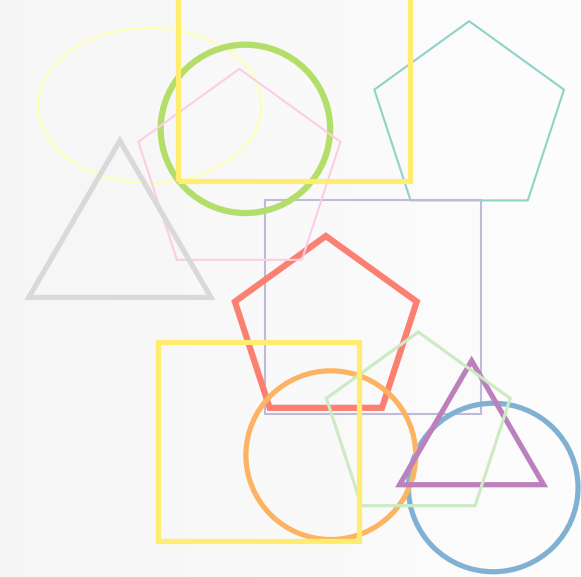[{"shape": "pentagon", "thickness": 1, "radius": 0.86, "center": [0.807, 0.791]}, {"shape": "oval", "thickness": 1, "radius": 0.96, "center": [0.258, 0.817]}, {"shape": "square", "thickness": 1, "radius": 0.93, "center": [0.641, 0.467]}, {"shape": "pentagon", "thickness": 3, "radius": 0.82, "center": [0.561, 0.426]}, {"shape": "circle", "thickness": 2.5, "radius": 0.73, "center": [0.849, 0.155]}, {"shape": "circle", "thickness": 2.5, "radius": 0.73, "center": [0.569, 0.211]}, {"shape": "circle", "thickness": 3, "radius": 0.73, "center": [0.422, 0.776]}, {"shape": "pentagon", "thickness": 1, "radius": 0.91, "center": [0.412, 0.697]}, {"shape": "triangle", "thickness": 2.5, "radius": 0.9, "center": [0.206, 0.575]}, {"shape": "triangle", "thickness": 2.5, "radius": 0.72, "center": [0.811, 0.231]}, {"shape": "pentagon", "thickness": 1.5, "radius": 0.83, "center": [0.72, 0.258]}, {"shape": "square", "thickness": 2.5, "radius": 0.86, "center": [0.445, 0.235]}, {"shape": "square", "thickness": 2.5, "radius": 1.0, "center": [0.505, 0.886]}]